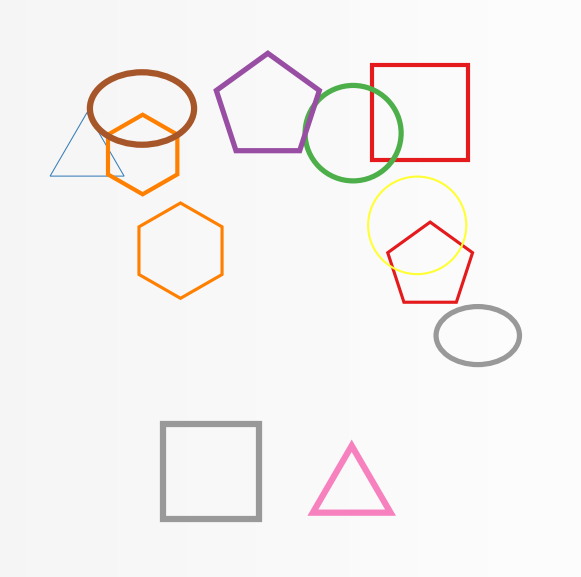[{"shape": "square", "thickness": 2, "radius": 0.41, "center": [0.722, 0.804]}, {"shape": "pentagon", "thickness": 1.5, "radius": 0.38, "center": [0.74, 0.538]}, {"shape": "triangle", "thickness": 0.5, "radius": 0.37, "center": [0.15, 0.731]}, {"shape": "circle", "thickness": 2.5, "radius": 0.41, "center": [0.607, 0.769]}, {"shape": "pentagon", "thickness": 2.5, "radius": 0.47, "center": [0.461, 0.814]}, {"shape": "hexagon", "thickness": 2, "radius": 0.34, "center": [0.245, 0.732]}, {"shape": "hexagon", "thickness": 1.5, "radius": 0.41, "center": [0.311, 0.565]}, {"shape": "circle", "thickness": 1, "radius": 0.42, "center": [0.718, 0.609]}, {"shape": "oval", "thickness": 3, "radius": 0.45, "center": [0.244, 0.811]}, {"shape": "triangle", "thickness": 3, "radius": 0.39, "center": [0.605, 0.15]}, {"shape": "oval", "thickness": 2.5, "radius": 0.36, "center": [0.822, 0.418]}, {"shape": "square", "thickness": 3, "radius": 0.41, "center": [0.363, 0.183]}]